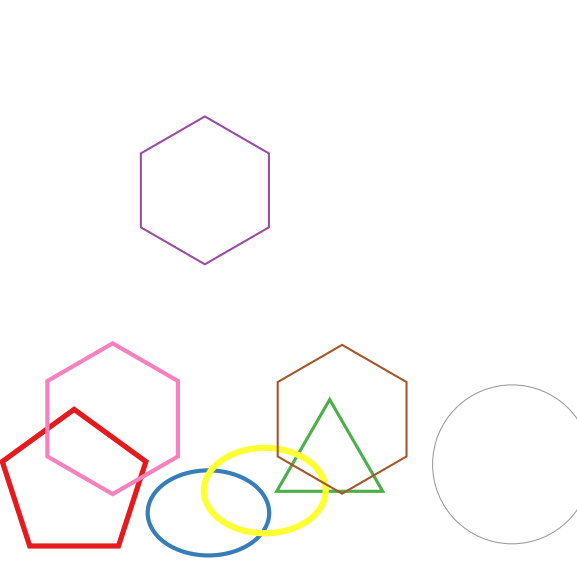[{"shape": "pentagon", "thickness": 2.5, "radius": 0.65, "center": [0.128, 0.159]}, {"shape": "oval", "thickness": 2, "radius": 0.53, "center": [0.361, 0.111]}, {"shape": "triangle", "thickness": 1.5, "radius": 0.53, "center": [0.571, 0.201]}, {"shape": "hexagon", "thickness": 1, "radius": 0.64, "center": [0.355, 0.669]}, {"shape": "oval", "thickness": 3, "radius": 0.53, "center": [0.458, 0.15]}, {"shape": "hexagon", "thickness": 1, "radius": 0.64, "center": [0.592, 0.273]}, {"shape": "hexagon", "thickness": 2, "radius": 0.65, "center": [0.195, 0.274]}, {"shape": "circle", "thickness": 0.5, "radius": 0.69, "center": [0.887, 0.195]}]